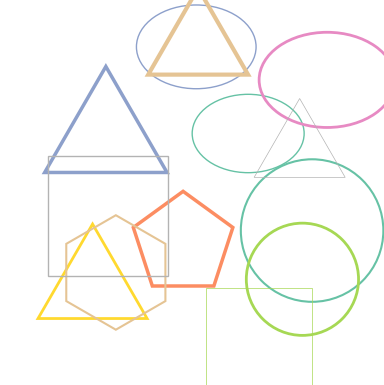[{"shape": "circle", "thickness": 1.5, "radius": 0.93, "center": [0.811, 0.401]}, {"shape": "oval", "thickness": 1, "radius": 0.73, "center": [0.645, 0.653]}, {"shape": "pentagon", "thickness": 2.5, "radius": 0.68, "center": [0.476, 0.367]}, {"shape": "oval", "thickness": 1, "radius": 0.78, "center": [0.51, 0.878]}, {"shape": "triangle", "thickness": 2.5, "radius": 0.92, "center": [0.275, 0.644]}, {"shape": "oval", "thickness": 2, "radius": 0.88, "center": [0.85, 0.793]}, {"shape": "circle", "thickness": 2, "radius": 0.73, "center": [0.786, 0.275]}, {"shape": "square", "thickness": 0.5, "radius": 0.69, "center": [0.673, 0.113]}, {"shape": "triangle", "thickness": 2, "radius": 0.82, "center": [0.24, 0.254]}, {"shape": "hexagon", "thickness": 1.5, "radius": 0.74, "center": [0.301, 0.292]}, {"shape": "triangle", "thickness": 3, "radius": 0.75, "center": [0.515, 0.881]}, {"shape": "square", "thickness": 1, "radius": 0.78, "center": [0.28, 0.44]}, {"shape": "triangle", "thickness": 0.5, "radius": 0.68, "center": [0.778, 0.608]}]